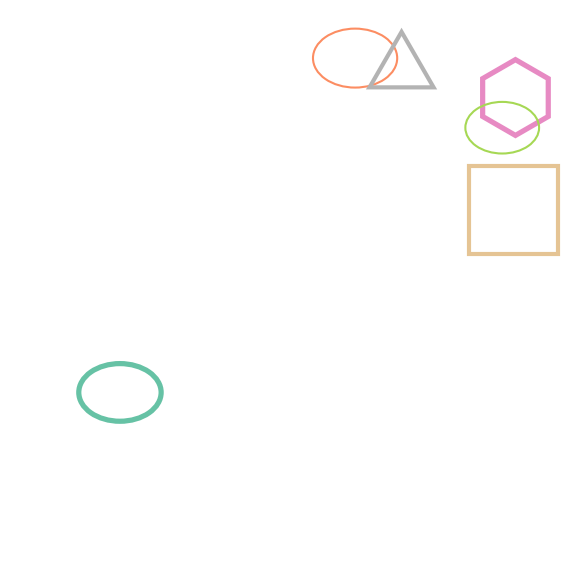[{"shape": "oval", "thickness": 2.5, "radius": 0.36, "center": [0.208, 0.32]}, {"shape": "oval", "thickness": 1, "radius": 0.36, "center": [0.615, 0.899]}, {"shape": "hexagon", "thickness": 2.5, "radius": 0.33, "center": [0.893, 0.83]}, {"shape": "oval", "thickness": 1, "radius": 0.32, "center": [0.87, 0.778]}, {"shape": "square", "thickness": 2, "radius": 0.38, "center": [0.889, 0.635]}, {"shape": "triangle", "thickness": 2, "radius": 0.32, "center": [0.695, 0.88]}]